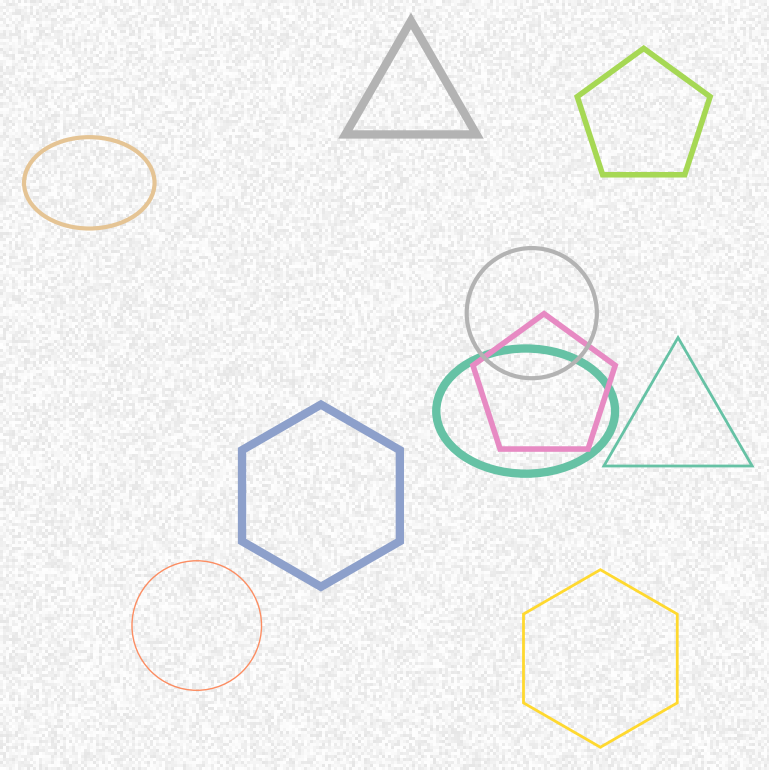[{"shape": "oval", "thickness": 3, "radius": 0.58, "center": [0.683, 0.466]}, {"shape": "triangle", "thickness": 1, "radius": 0.56, "center": [0.881, 0.45]}, {"shape": "circle", "thickness": 0.5, "radius": 0.42, "center": [0.256, 0.188]}, {"shape": "hexagon", "thickness": 3, "radius": 0.59, "center": [0.417, 0.356]}, {"shape": "pentagon", "thickness": 2, "radius": 0.49, "center": [0.707, 0.495]}, {"shape": "pentagon", "thickness": 2, "radius": 0.45, "center": [0.836, 0.846]}, {"shape": "hexagon", "thickness": 1, "radius": 0.58, "center": [0.78, 0.145]}, {"shape": "oval", "thickness": 1.5, "radius": 0.42, "center": [0.116, 0.763]}, {"shape": "triangle", "thickness": 3, "radius": 0.49, "center": [0.534, 0.875]}, {"shape": "circle", "thickness": 1.5, "radius": 0.42, "center": [0.691, 0.593]}]